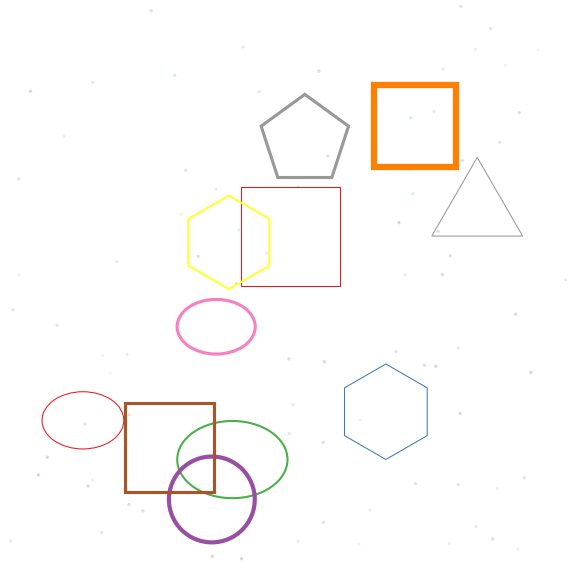[{"shape": "square", "thickness": 0.5, "radius": 0.43, "center": [0.503, 0.589]}, {"shape": "oval", "thickness": 0.5, "radius": 0.35, "center": [0.144, 0.271]}, {"shape": "hexagon", "thickness": 0.5, "radius": 0.41, "center": [0.668, 0.286]}, {"shape": "oval", "thickness": 1, "radius": 0.48, "center": [0.402, 0.203]}, {"shape": "circle", "thickness": 2, "radius": 0.37, "center": [0.367, 0.134]}, {"shape": "square", "thickness": 3, "radius": 0.36, "center": [0.718, 0.78]}, {"shape": "hexagon", "thickness": 1, "radius": 0.41, "center": [0.396, 0.579]}, {"shape": "square", "thickness": 1.5, "radius": 0.38, "center": [0.294, 0.224]}, {"shape": "oval", "thickness": 1.5, "radius": 0.34, "center": [0.374, 0.433]}, {"shape": "triangle", "thickness": 0.5, "radius": 0.45, "center": [0.826, 0.636]}, {"shape": "pentagon", "thickness": 1.5, "radius": 0.4, "center": [0.528, 0.756]}]